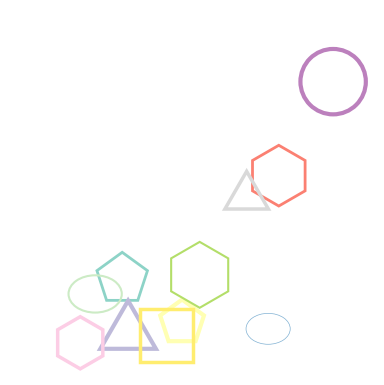[{"shape": "pentagon", "thickness": 2, "radius": 0.34, "center": [0.317, 0.276]}, {"shape": "pentagon", "thickness": 3, "radius": 0.3, "center": [0.473, 0.162]}, {"shape": "triangle", "thickness": 3, "radius": 0.42, "center": [0.333, 0.136]}, {"shape": "hexagon", "thickness": 2, "radius": 0.39, "center": [0.724, 0.544]}, {"shape": "oval", "thickness": 0.5, "radius": 0.29, "center": [0.696, 0.146]}, {"shape": "hexagon", "thickness": 1.5, "radius": 0.43, "center": [0.519, 0.286]}, {"shape": "hexagon", "thickness": 2.5, "radius": 0.34, "center": [0.208, 0.11]}, {"shape": "triangle", "thickness": 2.5, "radius": 0.33, "center": [0.641, 0.49]}, {"shape": "circle", "thickness": 3, "radius": 0.42, "center": [0.865, 0.788]}, {"shape": "oval", "thickness": 1.5, "radius": 0.35, "center": [0.247, 0.237]}, {"shape": "square", "thickness": 2.5, "radius": 0.34, "center": [0.433, 0.129]}]